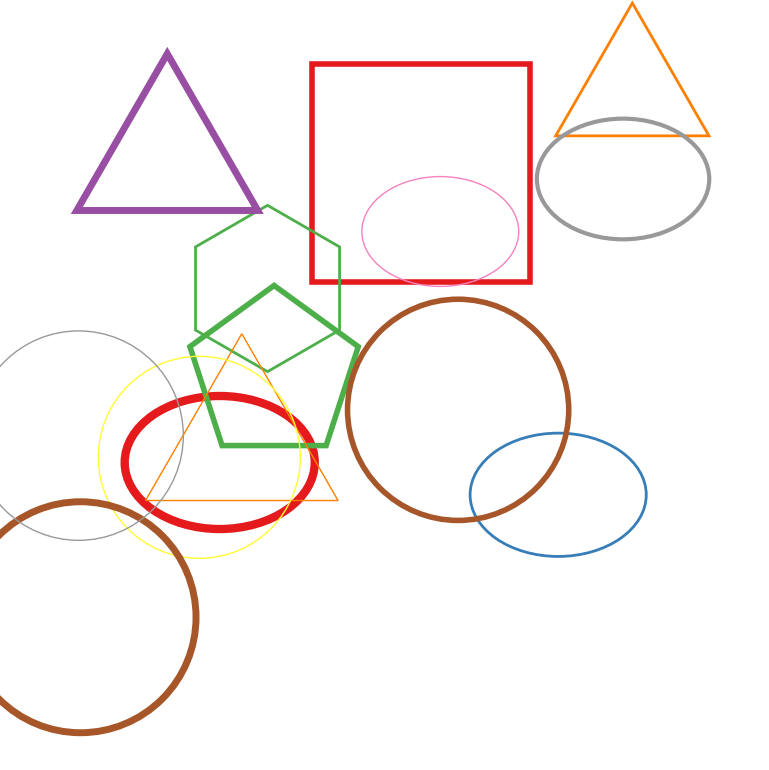[{"shape": "oval", "thickness": 3, "radius": 0.62, "center": [0.285, 0.399]}, {"shape": "square", "thickness": 2, "radius": 0.71, "center": [0.547, 0.775]}, {"shape": "oval", "thickness": 1, "radius": 0.57, "center": [0.725, 0.357]}, {"shape": "pentagon", "thickness": 2, "radius": 0.57, "center": [0.356, 0.514]}, {"shape": "hexagon", "thickness": 1, "radius": 0.54, "center": [0.347, 0.625]}, {"shape": "triangle", "thickness": 2.5, "radius": 0.68, "center": [0.217, 0.794]}, {"shape": "triangle", "thickness": 1, "radius": 0.57, "center": [0.821, 0.881]}, {"shape": "triangle", "thickness": 0.5, "radius": 0.72, "center": [0.314, 0.422]}, {"shape": "circle", "thickness": 0.5, "radius": 0.66, "center": [0.259, 0.406]}, {"shape": "circle", "thickness": 2, "radius": 0.72, "center": [0.595, 0.468]}, {"shape": "circle", "thickness": 2.5, "radius": 0.75, "center": [0.105, 0.198]}, {"shape": "oval", "thickness": 0.5, "radius": 0.51, "center": [0.572, 0.699]}, {"shape": "circle", "thickness": 0.5, "radius": 0.68, "center": [0.102, 0.434]}, {"shape": "oval", "thickness": 1.5, "radius": 0.56, "center": [0.809, 0.768]}]